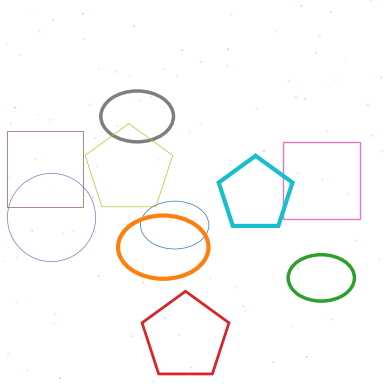[{"shape": "oval", "thickness": 0.5, "radius": 0.44, "center": [0.454, 0.415]}, {"shape": "oval", "thickness": 3, "radius": 0.59, "center": [0.424, 0.358]}, {"shape": "oval", "thickness": 2.5, "radius": 0.43, "center": [0.835, 0.278]}, {"shape": "pentagon", "thickness": 2, "radius": 0.59, "center": [0.482, 0.125]}, {"shape": "circle", "thickness": 0.5, "radius": 0.57, "center": [0.134, 0.435]}, {"shape": "square", "thickness": 0.5, "radius": 0.49, "center": [0.117, 0.562]}, {"shape": "square", "thickness": 1, "radius": 0.5, "center": [0.836, 0.53]}, {"shape": "oval", "thickness": 2.5, "radius": 0.47, "center": [0.356, 0.698]}, {"shape": "pentagon", "thickness": 0.5, "radius": 0.6, "center": [0.335, 0.56]}, {"shape": "pentagon", "thickness": 3, "radius": 0.5, "center": [0.664, 0.495]}]